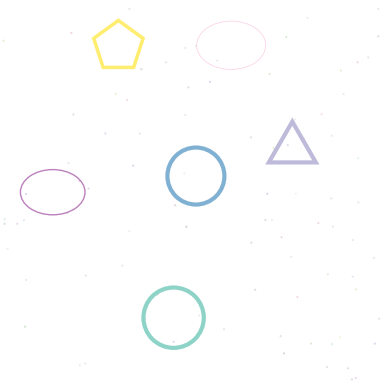[{"shape": "circle", "thickness": 3, "radius": 0.39, "center": [0.451, 0.175]}, {"shape": "triangle", "thickness": 3, "radius": 0.35, "center": [0.759, 0.613]}, {"shape": "circle", "thickness": 3, "radius": 0.37, "center": [0.509, 0.543]}, {"shape": "oval", "thickness": 0.5, "radius": 0.45, "center": [0.6, 0.882]}, {"shape": "oval", "thickness": 1, "radius": 0.42, "center": [0.137, 0.501]}, {"shape": "pentagon", "thickness": 2.5, "radius": 0.34, "center": [0.308, 0.879]}]